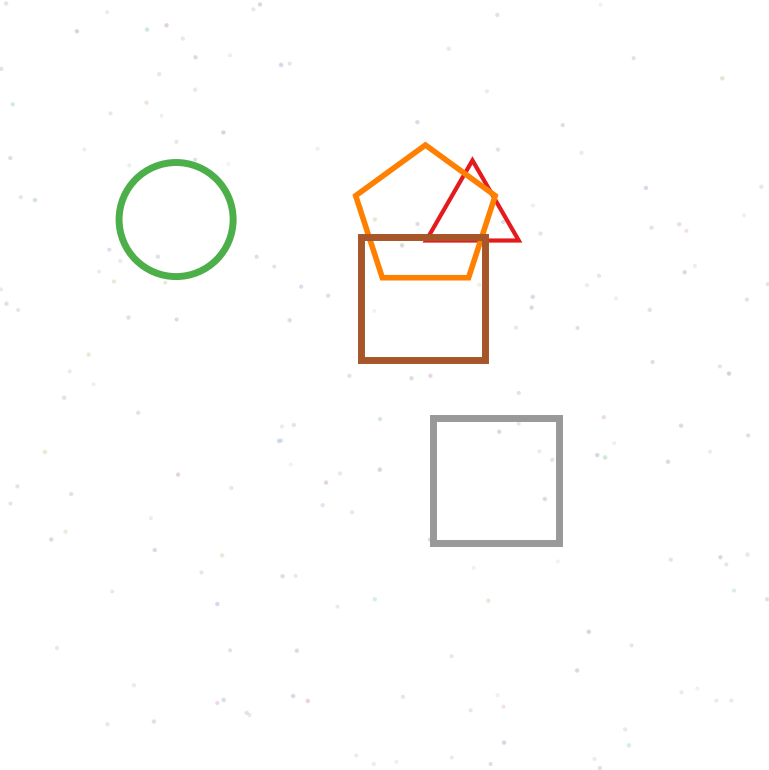[{"shape": "triangle", "thickness": 1.5, "radius": 0.35, "center": [0.614, 0.722]}, {"shape": "circle", "thickness": 2.5, "radius": 0.37, "center": [0.229, 0.715]}, {"shape": "pentagon", "thickness": 2, "radius": 0.48, "center": [0.553, 0.716]}, {"shape": "square", "thickness": 2.5, "radius": 0.4, "center": [0.549, 0.612]}, {"shape": "square", "thickness": 2.5, "radius": 0.41, "center": [0.644, 0.376]}]